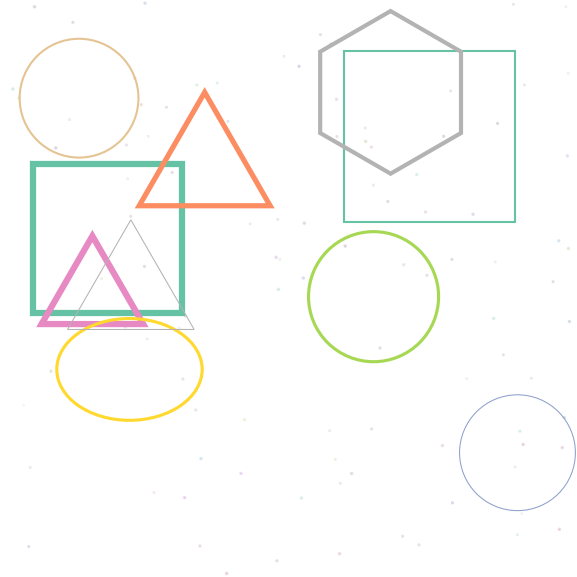[{"shape": "square", "thickness": 3, "radius": 0.65, "center": [0.186, 0.586]}, {"shape": "square", "thickness": 1, "radius": 0.74, "center": [0.744, 0.763]}, {"shape": "triangle", "thickness": 2.5, "radius": 0.65, "center": [0.354, 0.708]}, {"shape": "circle", "thickness": 0.5, "radius": 0.5, "center": [0.896, 0.215]}, {"shape": "triangle", "thickness": 3, "radius": 0.51, "center": [0.16, 0.489]}, {"shape": "circle", "thickness": 1.5, "radius": 0.56, "center": [0.647, 0.485]}, {"shape": "oval", "thickness": 1.5, "radius": 0.63, "center": [0.224, 0.359]}, {"shape": "circle", "thickness": 1, "radius": 0.51, "center": [0.137, 0.829]}, {"shape": "hexagon", "thickness": 2, "radius": 0.7, "center": [0.676, 0.839]}, {"shape": "triangle", "thickness": 0.5, "radius": 0.63, "center": [0.227, 0.492]}]